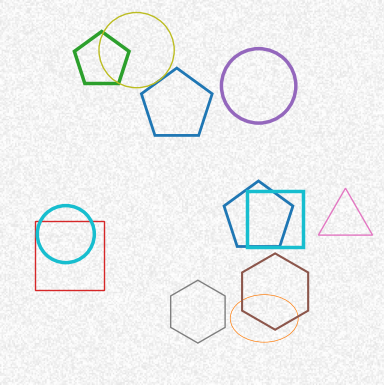[{"shape": "pentagon", "thickness": 2, "radius": 0.47, "center": [0.671, 0.436]}, {"shape": "pentagon", "thickness": 2, "radius": 0.48, "center": [0.459, 0.727]}, {"shape": "oval", "thickness": 0.5, "radius": 0.44, "center": [0.686, 0.173]}, {"shape": "pentagon", "thickness": 2.5, "radius": 0.37, "center": [0.264, 0.844]}, {"shape": "square", "thickness": 1, "radius": 0.45, "center": [0.18, 0.337]}, {"shape": "circle", "thickness": 2.5, "radius": 0.48, "center": [0.672, 0.777]}, {"shape": "hexagon", "thickness": 1.5, "radius": 0.5, "center": [0.715, 0.243]}, {"shape": "triangle", "thickness": 1, "radius": 0.41, "center": [0.897, 0.43]}, {"shape": "hexagon", "thickness": 1, "radius": 0.41, "center": [0.514, 0.191]}, {"shape": "circle", "thickness": 1, "radius": 0.49, "center": [0.355, 0.87]}, {"shape": "circle", "thickness": 2.5, "radius": 0.37, "center": [0.171, 0.392]}, {"shape": "square", "thickness": 2.5, "radius": 0.36, "center": [0.713, 0.432]}]